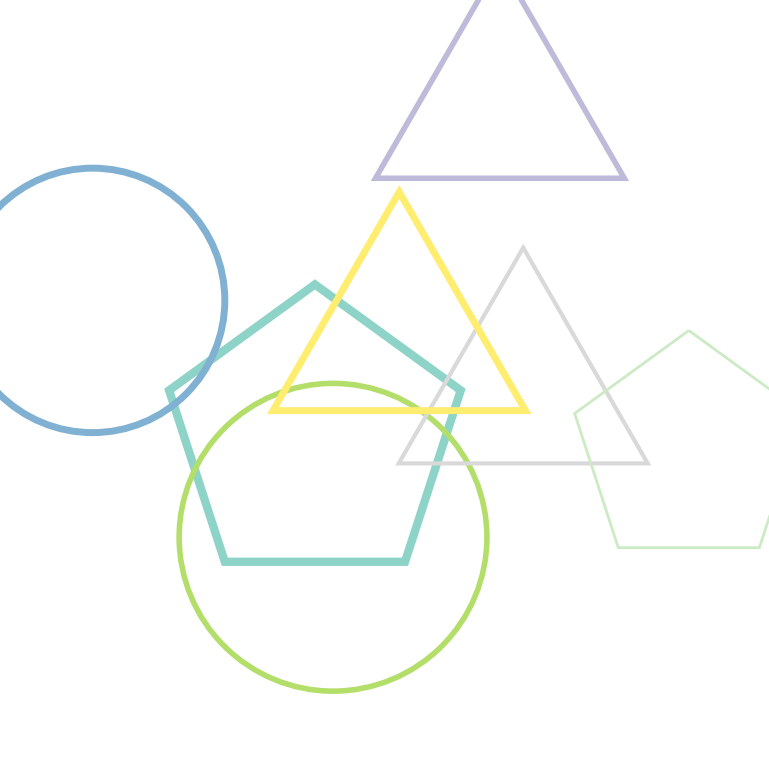[{"shape": "pentagon", "thickness": 3, "radius": 1.0, "center": [0.409, 0.432]}, {"shape": "triangle", "thickness": 2, "radius": 0.93, "center": [0.649, 0.862]}, {"shape": "circle", "thickness": 2.5, "radius": 0.86, "center": [0.12, 0.61]}, {"shape": "circle", "thickness": 2, "radius": 1.0, "center": [0.432, 0.302]}, {"shape": "triangle", "thickness": 1.5, "radius": 0.93, "center": [0.679, 0.492]}, {"shape": "pentagon", "thickness": 1, "radius": 0.78, "center": [0.895, 0.415]}, {"shape": "triangle", "thickness": 2.5, "radius": 0.95, "center": [0.518, 0.561]}]